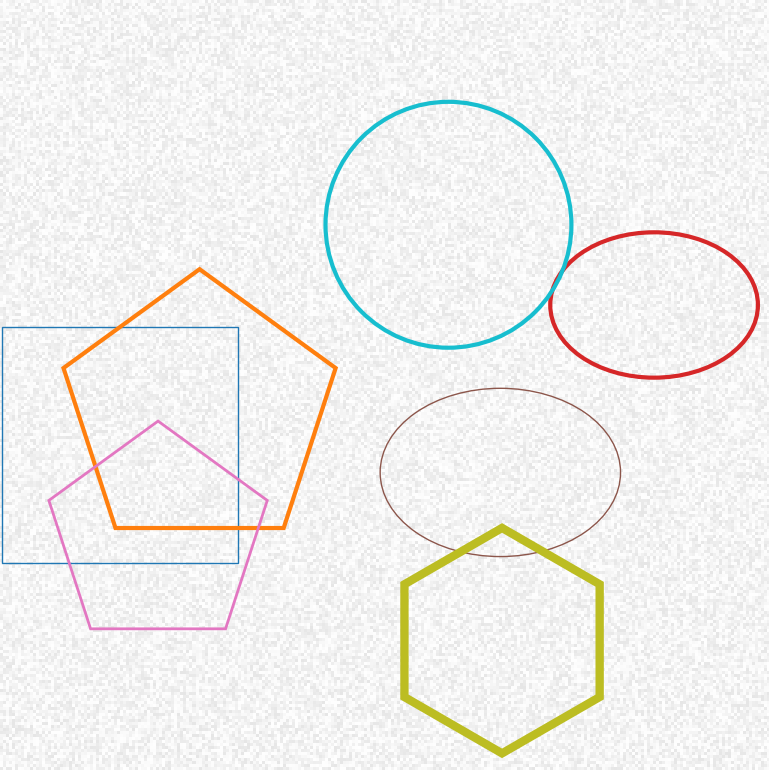[{"shape": "square", "thickness": 0.5, "radius": 0.77, "center": [0.155, 0.422]}, {"shape": "pentagon", "thickness": 1.5, "radius": 0.93, "center": [0.259, 0.465]}, {"shape": "oval", "thickness": 1.5, "radius": 0.67, "center": [0.849, 0.604]}, {"shape": "oval", "thickness": 0.5, "radius": 0.78, "center": [0.65, 0.386]}, {"shape": "pentagon", "thickness": 1, "radius": 0.75, "center": [0.205, 0.304]}, {"shape": "hexagon", "thickness": 3, "radius": 0.73, "center": [0.652, 0.168]}, {"shape": "circle", "thickness": 1.5, "radius": 0.8, "center": [0.582, 0.708]}]